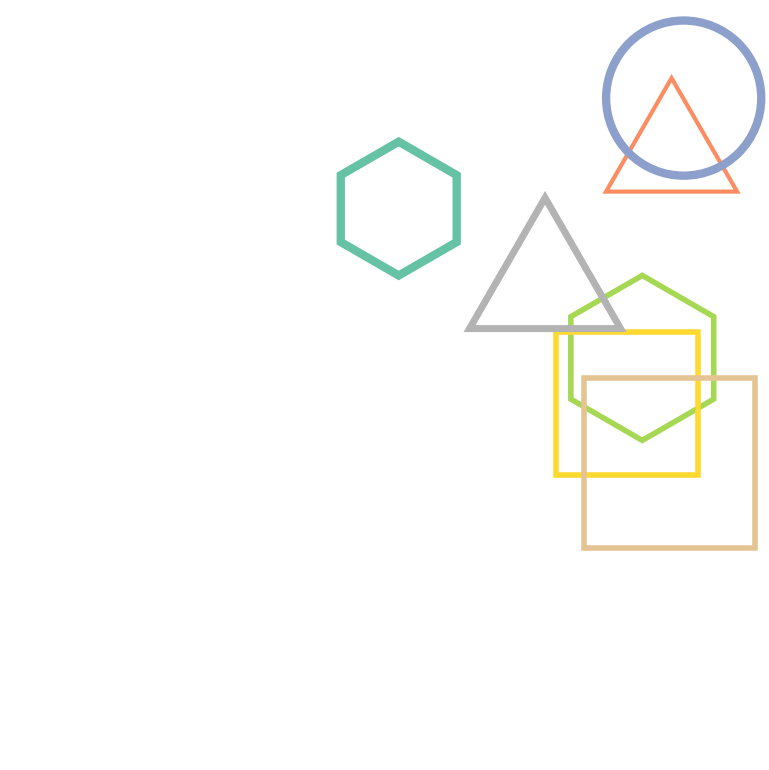[{"shape": "hexagon", "thickness": 3, "radius": 0.43, "center": [0.518, 0.729]}, {"shape": "triangle", "thickness": 1.5, "radius": 0.49, "center": [0.872, 0.8]}, {"shape": "circle", "thickness": 3, "radius": 0.5, "center": [0.888, 0.873]}, {"shape": "hexagon", "thickness": 2, "radius": 0.54, "center": [0.834, 0.535]}, {"shape": "square", "thickness": 2, "radius": 0.46, "center": [0.814, 0.476]}, {"shape": "square", "thickness": 2, "radius": 0.55, "center": [0.87, 0.398]}, {"shape": "triangle", "thickness": 2.5, "radius": 0.57, "center": [0.708, 0.63]}]